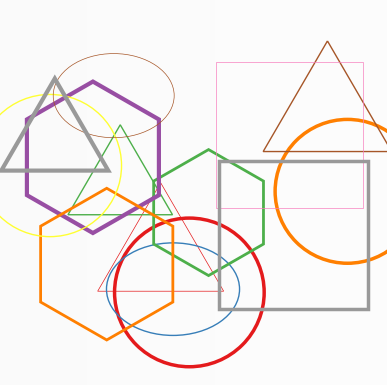[{"shape": "circle", "thickness": 2.5, "radius": 0.97, "center": [0.489, 0.24]}, {"shape": "triangle", "thickness": 0.5, "radius": 0.94, "center": [0.415, 0.337]}, {"shape": "oval", "thickness": 1, "radius": 0.86, "center": [0.447, 0.249]}, {"shape": "triangle", "thickness": 1, "radius": 0.78, "center": [0.31, 0.52]}, {"shape": "hexagon", "thickness": 2, "radius": 0.82, "center": [0.538, 0.448]}, {"shape": "hexagon", "thickness": 3, "radius": 0.98, "center": [0.24, 0.591]}, {"shape": "circle", "thickness": 2.5, "radius": 0.93, "center": [0.897, 0.503]}, {"shape": "hexagon", "thickness": 2, "radius": 0.99, "center": [0.275, 0.314]}, {"shape": "circle", "thickness": 1, "radius": 0.92, "center": [0.129, 0.57]}, {"shape": "triangle", "thickness": 1, "radius": 0.96, "center": [0.845, 0.702]}, {"shape": "oval", "thickness": 0.5, "radius": 0.78, "center": [0.293, 0.752]}, {"shape": "square", "thickness": 0.5, "radius": 0.95, "center": [0.746, 0.65]}, {"shape": "square", "thickness": 2.5, "radius": 0.96, "center": [0.758, 0.39]}, {"shape": "triangle", "thickness": 3, "radius": 0.8, "center": [0.141, 0.637]}]